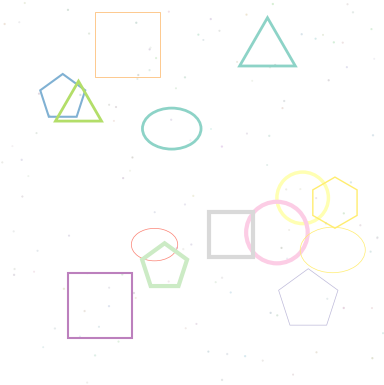[{"shape": "oval", "thickness": 2, "radius": 0.38, "center": [0.446, 0.666]}, {"shape": "triangle", "thickness": 2, "radius": 0.42, "center": [0.695, 0.87]}, {"shape": "circle", "thickness": 2.5, "radius": 0.33, "center": [0.786, 0.486]}, {"shape": "pentagon", "thickness": 0.5, "radius": 0.41, "center": [0.801, 0.221]}, {"shape": "oval", "thickness": 0.5, "radius": 0.3, "center": [0.401, 0.365]}, {"shape": "pentagon", "thickness": 1.5, "radius": 0.31, "center": [0.163, 0.746]}, {"shape": "square", "thickness": 0.5, "radius": 0.42, "center": [0.332, 0.884]}, {"shape": "triangle", "thickness": 2, "radius": 0.35, "center": [0.204, 0.72]}, {"shape": "circle", "thickness": 3, "radius": 0.4, "center": [0.719, 0.396]}, {"shape": "square", "thickness": 3, "radius": 0.29, "center": [0.6, 0.391]}, {"shape": "square", "thickness": 1.5, "radius": 0.42, "center": [0.26, 0.207]}, {"shape": "pentagon", "thickness": 3, "radius": 0.31, "center": [0.427, 0.307]}, {"shape": "hexagon", "thickness": 1, "radius": 0.33, "center": [0.87, 0.474]}, {"shape": "oval", "thickness": 0.5, "radius": 0.42, "center": [0.864, 0.351]}]